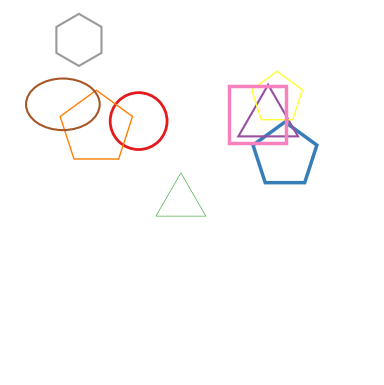[{"shape": "circle", "thickness": 2, "radius": 0.37, "center": [0.36, 0.685]}, {"shape": "pentagon", "thickness": 2.5, "radius": 0.44, "center": [0.74, 0.596]}, {"shape": "triangle", "thickness": 0.5, "radius": 0.37, "center": [0.47, 0.476]}, {"shape": "triangle", "thickness": 1.5, "radius": 0.45, "center": [0.697, 0.69]}, {"shape": "pentagon", "thickness": 1, "radius": 0.49, "center": [0.25, 0.667]}, {"shape": "pentagon", "thickness": 1, "radius": 0.35, "center": [0.72, 0.745]}, {"shape": "oval", "thickness": 1.5, "radius": 0.48, "center": [0.163, 0.729]}, {"shape": "square", "thickness": 2.5, "radius": 0.37, "center": [0.669, 0.703]}, {"shape": "hexagon", "thickness": 1.5, "radius": 0.34, "center": [0.205, 0.896]}]